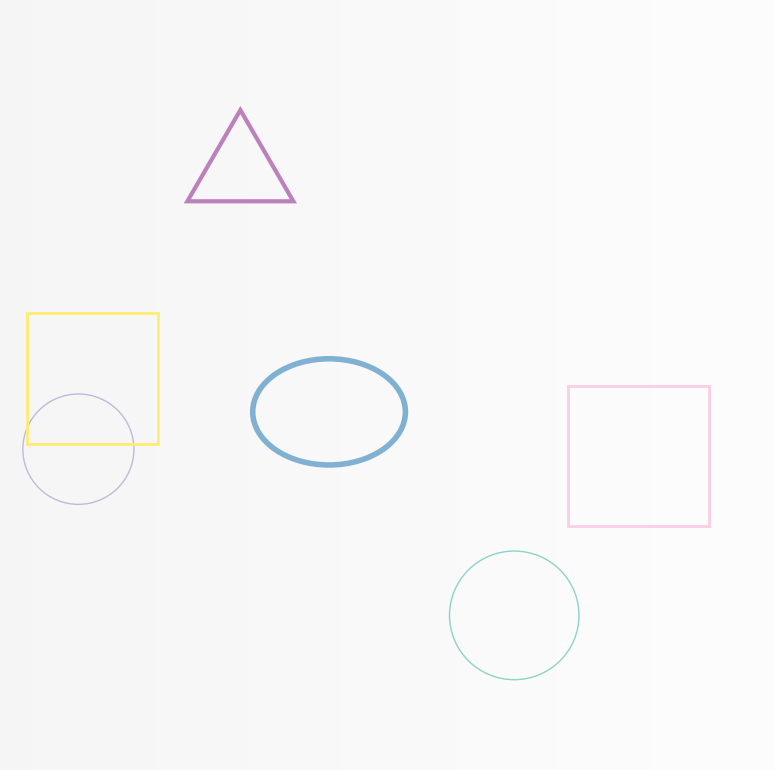[{"shape": "circle", "thickness": 0.5, "radius": 0.42, "center": [0.664, 0.201]}, {"shape": "circle", "thickness": 0.5, "radius": 0.36, "center": [0.101, 0.417]}, {"shape": "oval", "thickness": 2, "radius": 0.49, "center": [0.425, 0.465]}, {"shape": "square", "thickness": 1, "radius": 0.45, "center": [0.824, 0.408]}, {"shape": "triangle", "thickness": 1.5, "radius": 0.39, "center": [0.31, 0.778]}, {"shape": "square", "thickness": 1, "radius": 0.43, "center": [0.119, 0.509]}]